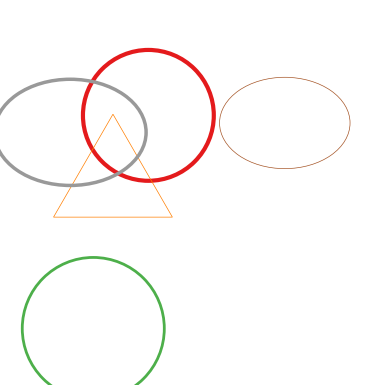[{"shape": "circle", "thickness": 3, "radius": 0.85, "center": [0.385, 0.7]}, {"shape": "circle", "thickness": 2, "radius": 0.92, "center": [0.242, 0.147]}, {"shape": "triangle", "thickness": 0.5, "radius": 0.89, "center": [0.293, 0.525]}, {"shape": "oval", "thickness": 0.5, "radius": 0.85, "center": [0.74, 0.681]}, {"shape": "oval", "thickness": 2.5, "radius": 0.99, "center": [0.182, 0.656]}]